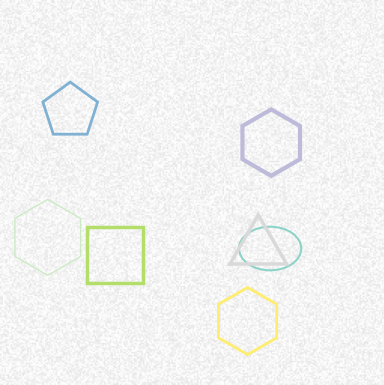[{"shape": "oval", "thickness": 1.5, "radius": 0.4, "center": [0.702, 0.355]}, {"shape": "hexagon", "thickness": 3, "radius": 0.43, "center": [0.704, 0.63]}, {"shape": "pentagon", "thickness": 2, "radius": 0.37, "center": [0.182, 0.712]}, {"shape": "square", "thickness": 2.5, "radius": 0.37, "center": [0.299, 0.337]}, {"shape": "triangle", "thickness": 2.5, "radius": 0.43, "center": [0.671, 0.357]}, {"shape": "hexagon", "thickness": 1, "radius": 0.49, "center": [0.124, 0.383]}, {"shape": "hexagon", "thickness": 2, "radius": 0.44, "center": [0.643, 0.166]}]